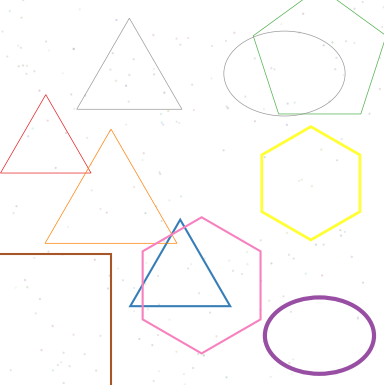[{"shape": "triangle", "thickness": 0.5, "radius": 0.68, "center": [0.119, 0.618]}, {"shape": "triangle", "thickness": 1.5, "radius": 0.75, "center": [0.468, 0.28]}, {"shape": "pentagon", "thickness": 0.5, "radius": 0.91, "center": [0.83, 0.851]}, {"shape": "oval", "thickness": 3, "radius": 0.71, "center": [0.83, 0.128]}, {"shape": "triangle", "thickness": 0.5, "radius": 0.99, "center": [0.288, 0.467]}, {"shape": "hexagon", "thickness": 2, "radius": 0.74, "center": [0.807, 0.524]}, {"shape": "square", "thickness": 1.5, "radius": 0.86, "center": [0.115, 0.168]}, {"shape": "hexagon", "thickness": 1.5, "radius": 0.88, "center": [0.524, 0.259]}, {"shape": "oval", "thickness": 0.5, "radius": 0.79, "center": [0.739, 0.809]}, {"shape": "triangle", "thickness": 0.5, "radius": 0.79, "center": [0.336, 0.795]}]